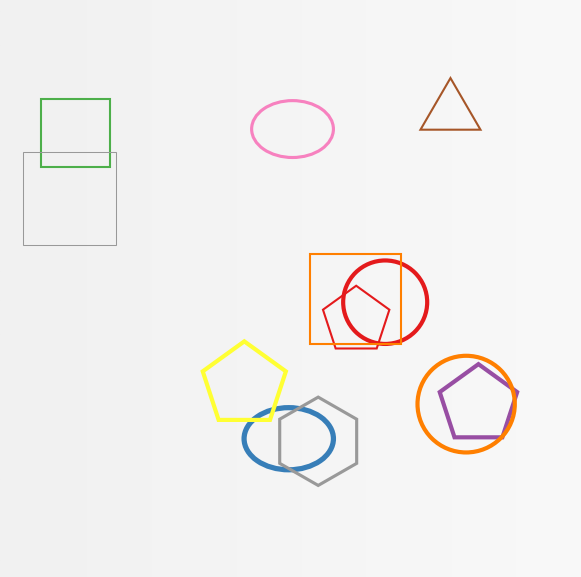[{"shape": "pentagon", "thickness": 1, "radius": 0.3, "center": [0.613, 0.444]}, {"shape": "circle", "thickness": 2, "radius": 0.36, "center": [0.663, 0.476]}, {"shape": "oval", "thickness": 2.5, "radius": 0.38, "center": [0.497, 0.239]}, {"shape": "square", "thickness": 1, "radius": 0.29, "center": [0.13, 0.769]}, {"shape": "pentagon", "thickness": 2, "radius": 0.35, "center": [0.823, 0.299]}, {"shape": "circle", "thickness": 2, "radius": 0.42, "center": [0.802, 0.299]}, {"shape": "square", "thickness": 1, "radius": 0.39, "center": [0.611, 0.481]}, {"shape": "pentagon", "thickness": 2, "radius": 0.38, "center": [0.42, 0.333]}, {"shape": "triangle", "thickness": 1, "radius": 0.3, "center": [0.775, 0.804]}, {"shape": "oval", "thickness": 1.5, "radius": 0.35, "center": [0.503, 0.776]}, {"shape": "hexagon", "thickness": 1.5, "radius": 0.38, "center": [0.547, 0.235]}, {"shape": "square", "thickness": 0.5, "radius": 0.4, "center": [0.12, 0.655]}]